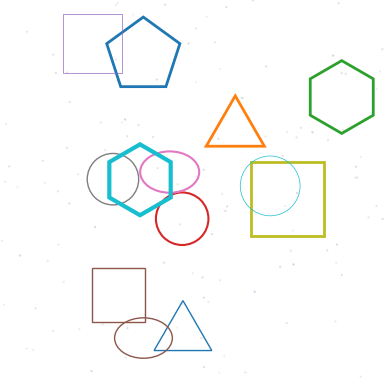[{"shape": "triangle", "thickness": 1, "radius": 0.43, "center": [0.475, 0.133]}, {"shape": "pentagon", "thickness": 2, "radius": 0.5, "center": [0.372, 0.856]}, {"shape": "triangle", "thickness": 2, "radius": 0.44, "center": [0.611, 0.664]}, {"shape": "hexagon", "thickness": 2, "radius": 0.47, "center": [0.888, 0.748]}, {"shape": "circle", "thickness": 1.5, "radius": 0.34, "center": [0.473, 0.432]}, {"shape": "square", "thickness": 0.5, "radius": 0.38, "center": [0.239, 0.888]}, {"shape": "square", "thickness": 1, "radius": 0.35, "center": [0.309, 0.234]}, {"shape": "oval", "thickness": 1, "radius": 0.38, "center": [0.373, 0.122]}, {"shape": "oval", "thickness": 1.5, "radius": 0.38, "center": [0.441, 0.553]}, {"shape": "circle", "thickness": 1, "radius": 0.33, "center": [0.293, 0.535]}, {"shape": "square", "thickness": 2, "radius": 0.48, "center": [0.747, 0.483]}, {"shape": "hexagon", "thickness": 3, "radius": 0.46, "center": [0.364, 0.533]}, {"shape": "circle", "thickness": 0.5, "radius": 0.39, "center": [0.702, 0.517]}]